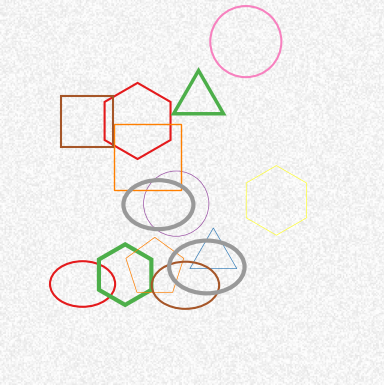[{"shape": "hexagon", "thickness": 1.5, "radius": 0.49, "center": [0.357, 0.686]}, {"shape": "oval", "thickness": 1.5, "radius": 0.42, "center": [0.214, 0.262]}, {"shape": "triangle", "thickness": 0.5, "radius": 0.35, "center": [0.554, 0.337]}, {"shape": "triangle", "thickness": 2.5, "radius": 0.37, "center": [0.516, 0.742]}, {"shape": "hexagon", "thickness": 3, "radius": 0.39, "center": [0.325, 0.287]}, {"shape": "circle", "thickness": 0.5, "radius": 0.42, "center": [0.458, 0.471]}, {"shape": "pentagon", "thickness": 0.5, "radius": 0.39, "center": [0.402, 0.305]}, {"shape": "square", "thickness": 1, "radius": 0.43, "center": [0.383, 0.592]}, {"shape": "hexagon", "thickness": 0.5, "radius": 0.45, "center": [0.718, 0.479]}, {"shape": "square", "thickness": 1.5, "radius": 0.34, "center": [0.227, 0.685]}, {"shape": "oval", "thickness": 1.5, "radius": 0.44, "center": [0.482, 0.259]}, {"shape": "circle", "thickness": 1.5, "radius": 0.46, "center": [0.639, 0.892]}, {"shape": "oval", "thickness": 3, "radius": 0.49, "center": [0.537, 0.307]}, {"shape": "oval", "thickness": 3, "radius": 0.45, "center": [0.411, 0.468]}]